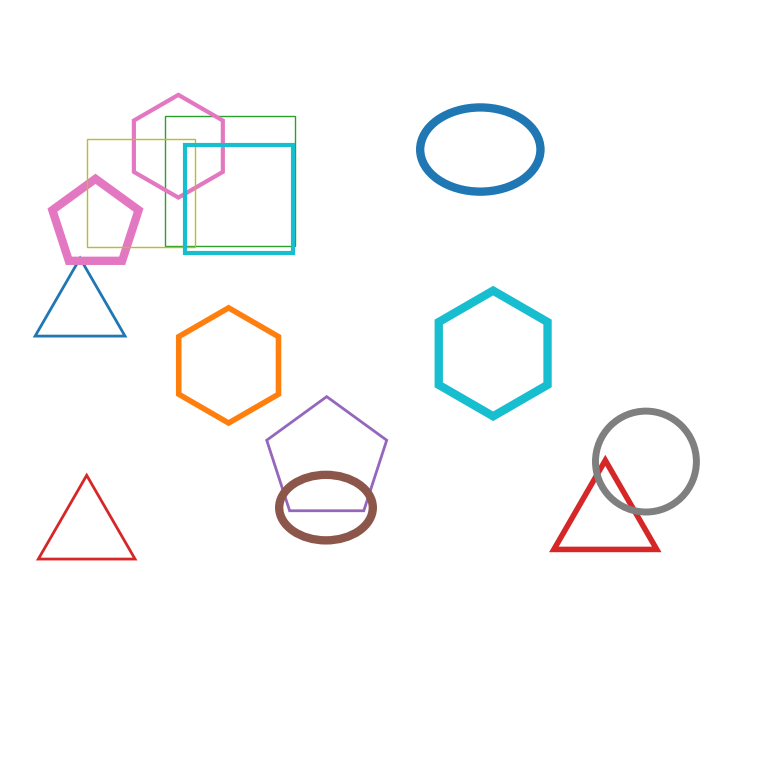[{"shape": "oval", "thickness": 3, "radius": 0.39, "center": [0.624, 0.806]}, {"shape": "triangle", "thickness": 1, "radius": 0.34, "center": [0.104, 0.597]}, {"shape": "hexagon", "thickness": 2, "radius": 0.37, "center": [0.297, 0.525]}, {"shape": "square", "thickness": 0.5, "radius": 0.42, "center": [0.298, 0.765]}, {"shape": "triangle", "thickness": 1, "radius": 0.36, "center": [0.113, 0.31]}, {"shape": "triangle", "thickness": 2, "radius": 0.39, "center": [0.786, 0.325]}, {"shape": "pentagon", "thickness": 1, "radius": 0.41, "center": [0.424, 0.403]}, {"shape": "oval", "thickness": 3, "radius": 0.3, "center": [0.423, 0.341]}, {"shape": "hexagon", "thickness": 1.5, "radius": 0.33, "center": [0.232, 0.81]}, {"shape": "pentagon", "thickness": 3, "radius": 0.29, "center": [0.124, 0.709]}, {"shape": "circle", "thickness": 2.5, "radius": 0.33, "center": [0.839, 0.401]}, {"shape": "square", "thickness": 0.5, "radius": 0.35, "center": [0.183, 0.749]}, {"shape": "hexagon", "thickness": 3, "radius": 0.41, "center": [0.64, 0.541]}, {"shape": "square", "thickness": 1.5, "radius": 0.35, "center": [0.31, 0.742]}]